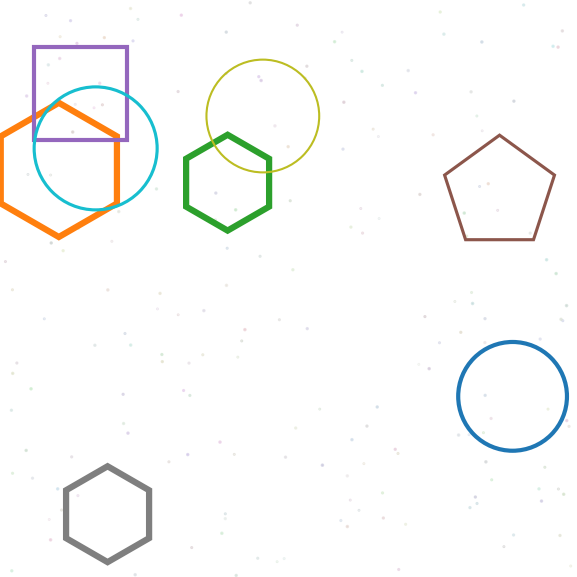[{"shape": "circle", "thickness": 2, "radius": 0.47, "center": [0.888, 0.313]}, {"shape": "hexagon", "thickness": 3, "radius": 0.58, "center": [0.102, 0.705]}, {"shape": "hexagon", "thickness": 3, "radius": 0.41, "center": [0.394, 0.683]}, {"shape": "square", "thickness": 2, "radius": 0.4, "center": [0.14, 0.837]}, {"shape": "pentagon", "thickness": 1.5, "radius": 0.5, "center": [0.865, 0.665]}, {"shape": "hexagon", "thickness": 3, "radius": 0.41, "center": [0.186, 0.109]}, {"shape": "circle", "thickness": 1, "radius": 0.49, "center": [0.455, 0.798]}, {"shape": "circle", "thickness": 1.5, "radius": 0.53, "center": [0.166, 0.742]}]